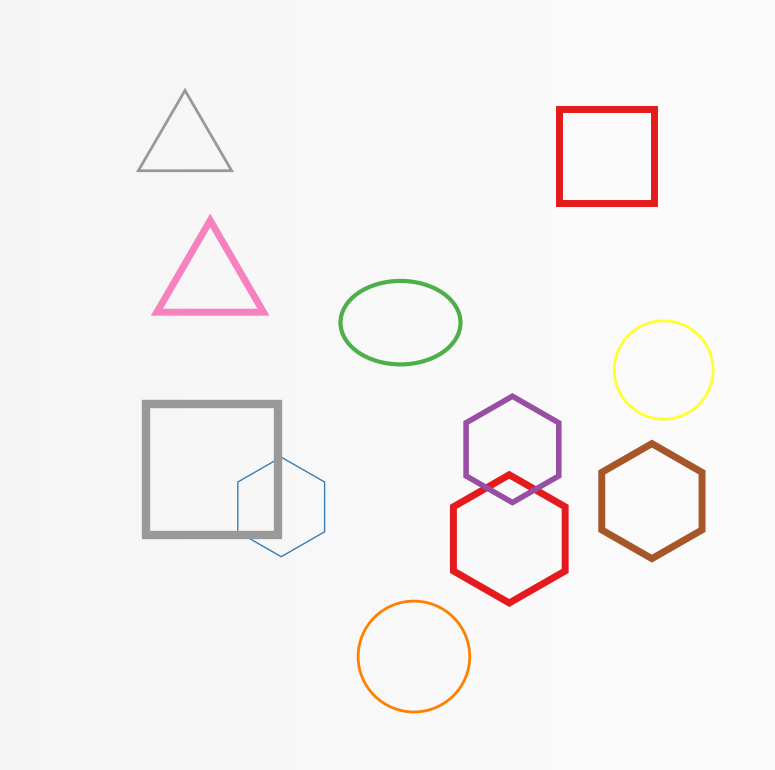[{"shape": "square", "thickness": 2.5, "radius": 0.3, "center": [0.782, 0.797]}, {"shape": "hexagon", "thickness": 2.5, "radius": 0.42, "center": [0.657, 0.3]}, {"shape": "hexagon", "thickness": 0.5, "radius": 0.32, "center": [0.363, 0.342]}, {"shape": "oval", "thickness": 1.5, "radius": 0.39, "center": [0.517, 0.581]}, {"shape": "hexagon", "thickness": 2, "radius": 0.35, "center": [0.661, 0.416]}, {"shape": "circle", "thickness": 1, "radius": 0.36, "center": [0.534, 0.147]}, {"shape": "circle", "thickness": 1, "radius": 0.32, "center": [0.856, 0.52]}, {"shape": "hexagon", "thickness": 2.5, "radius": 0.37, "center": [0.841, 0.349]}, {"shape": "triangle", "thickness": 2.5, "radius": 0.4, "center": [0.271, 0.634]}, {"shape": "square", "thickness": 3, "radius": 0.43, "center": [0.274, 0.39]}, {"shape": "triangle", "thickness": 1, "radius": 0.35, "center": [0.239, 0.813]}]